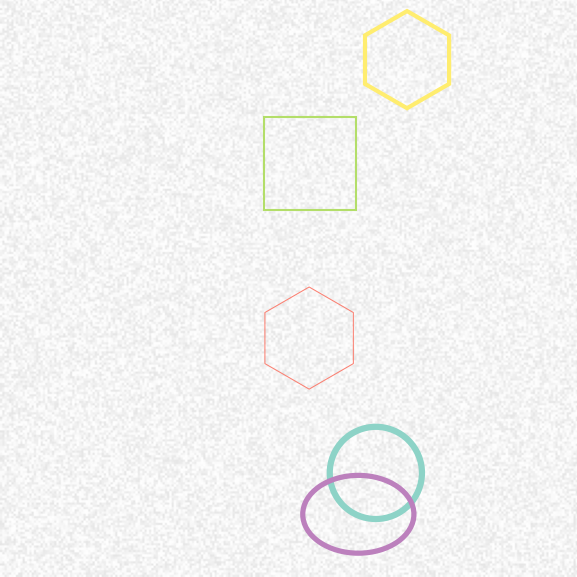[{"shape": "circle", "thickness": 3, "radius": 0.4, "center": [0.651, 0.18]}, {"shape": "hexagon", "thickness": 0.5, "radius": 0.44, "center": [0.535, 0.414]}, {"shape": "square", "thickness": 1, "radius": 0.4, "center": [0.537, 0.716]}, {"shape": "oval", "thickness": 2.5, "radius": 0.48, "center": [0.62, 0.109]}, {"shape": "hexagon", "thickness": 2, "radius": 0.42, "center": [0.705, 0.896]}]